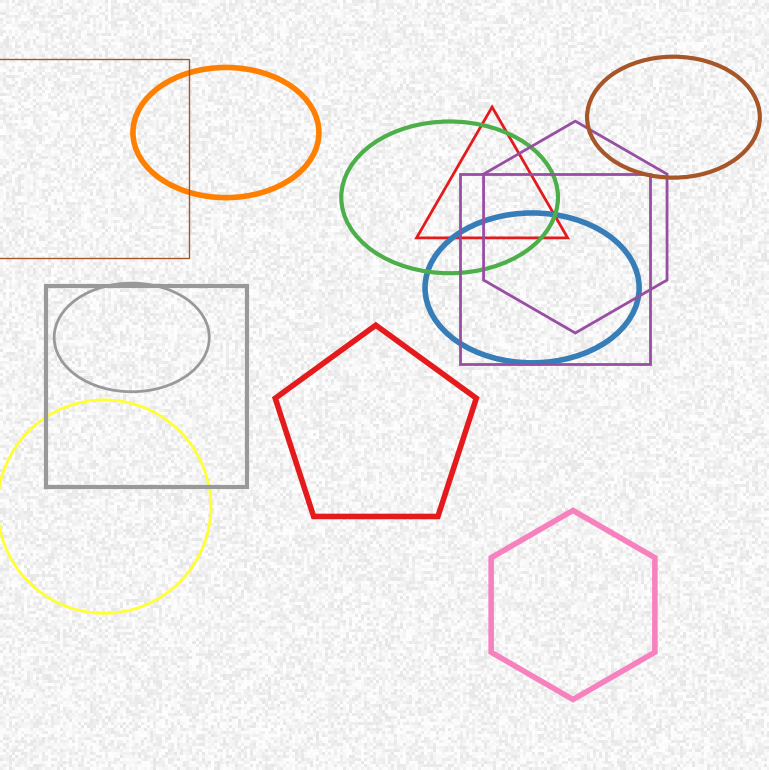[{"shape": "pentagon", "thickness": 2, "radius": 0.69, "center": [0.488, 0.44]}, {"shape": "triangle", "thickness": 1, "radius": 0.57, "center": [0.639, 0.748]}, {"shape": "oval", "thickness": 2, "radius": 0.7, "center": [0.691, 0.626]}, {"shape": "oval", "thickness": 1.5, "radius": 0.7, "center": [0.584, 0.744]}, {"shape": "square", "thickness": 1, "radius": 0.62, "center": [0.72, 0.65]}, {"shape": "hexagon", "thickness": 1, "radius": 0.69, "center": [0.747, 0.705]}, {"shape": "oval", "thickness": 2, "radius": 0.6, "center": [0.293, 0.828]}, {"shape": "circle", "thickness": 1, "radius": 0.69, "center": [0.135, 0.342]}, {"shape": "square", "thickness": 0.5, "radius": 0.65, "center": [0.117, 0.795]}, {"shape": "oval", "thickness": 1.5, "radius": 0.56, "center": [0.875, 0.848]}, {"shape": "hexagon", "thickness": 2, "radius": 0.61, "center": [0.744, 0.214]}, {"shape": "oval", "thickness": 1, "radius": 0.5, "center": [0.171, 0.562]}, {"shape": "square", "thickness": 1.5, "radius": 0.65, "center": [0.19, 0.498]}]